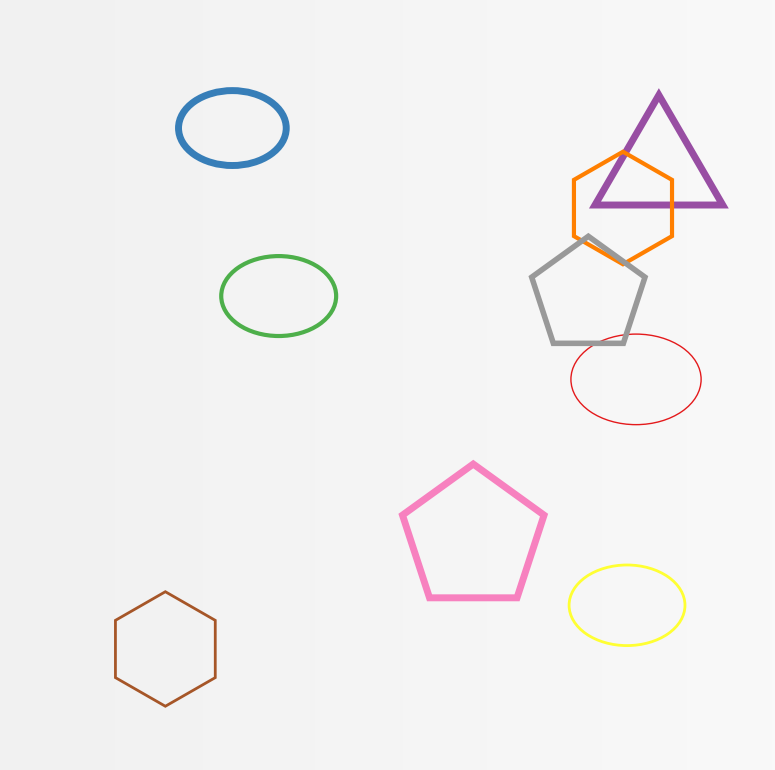[{"shape": "oval", "thickness": 0.5, "radius": 0.42, "center": [0.821, 0.507]}, {"shape": "oval", "thickness": 2.5, "radius": 0.35, "center": [0.3, 0.834]}, {"shape": "oval", "thickness": 1.5, "radius": 0.37, "center": [0.36, 0.616]}, {"shape": "triangle", "thickness": 2.5, "radius": 0.48, "center": [0.85, 0.781]}, {"shape": "hexagon", "thickness": 1.5, "radius": 0.37, "center": [0.804, 0.73]}, {"shape": "oval", "thickness": 1, "radius": 0.37, "center": [0.809, 0.214]}, {"shape": "hexagon", "thickness": 1, "radius": 0.37, "center": [0.213, 0.157]}, {"shape": "pentagon", "thickness": 2.5, "radius": 0.48, "center": [0.611, 0.301]}, {"shape": "pentagon", "thickness": 2, "radius": 0.38, "center": [0.759, 0.616]}]